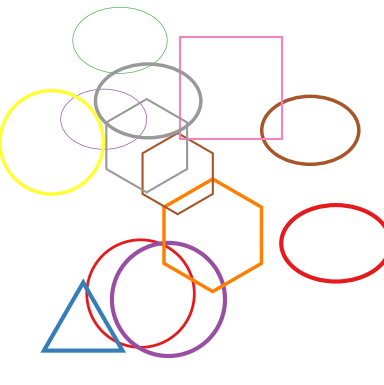[{"shape": "oval", "thickness": 3, "radius": 0.71, "center": [0.872, 0.368]}, {"shape": "circle", "thickness": 2, "radius": 0.7, "center": [0.365, 0.237]}, {"shape": "triangle", "thickness": 3, "radius": 0.59, "center": [0.216, 0.148]}, {"shape": "oval", "thickness": 0.5, "radius": 0.61, "center": [0.312, 0.895]}, {"shape": "circle", "thickness": 3, "radius": 0.73, "center": [0.438, 0.222]}, {"shape": "oval", "thickness": 0.5, "radius": 0.56, "center": [0.269, 0.69]}, {"shape": "hexagon", "thickness": 2.5, "radius": 0.73, "center": [0.553, 0.389]}, {"shape": "circle", "thickness": 2.5, "radius": 0.67, "center": [0.134, 0.63]}, {"shape": "oval", "thickness": 2.5, "radius": 0.63, "center": [0.806, 0.661]}, {"shape": "hexagon", "thickness": 1.5, "radius": 0.53, "center": [0.462, 0.549]}, {"shape": "square", "thickness": 1.5, "radius": 0.66, "center": [0.601, 0.771]}, {"shape": "hexagon", "thickness": 1.5, "radius": 0.61, "center": [0.381, 0.622]}, {"shape": "oval", "thickness": 2.5, "radius": 0.68, "center": [0.385, 0.738]}]